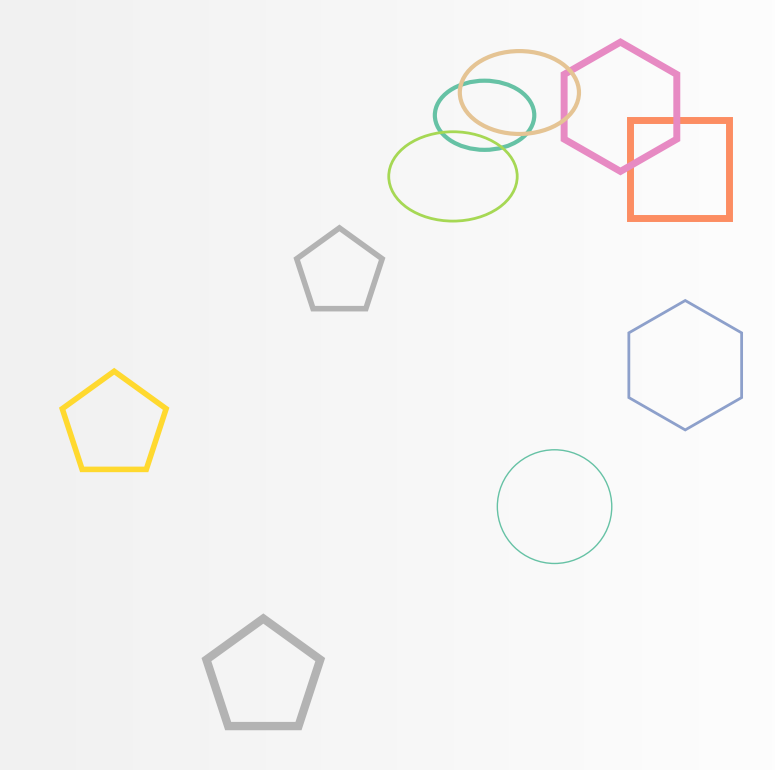[{"shape": "circle", "thickness": 0.5, "radius": 0.37, "center": [0.716, 0.342]}, {"shape": "oval", "thickness": 1.5, "radius": 0.32, "center": [0.625, 0.85]}, {"shape": "square", "thickness": 2.5, "radius": 0.32, "center": [0.876, 0.78]}, {"shape": "hexagon", "thickness": 1, "radius": 0.42, "center": [0.884, 0.526]}, {"shape": "hexagon", "thickness": 2.5, "radius": 0.42, "center": [0.801, 0.861]}, {"shape": "oval", "thickness": 1, "radius": 0.41, "center": [0.584, 0.771]}, {"shape": "pentagon", "thickness": 2, "radius": 0.35, "center": [0.147, 0.447]}, {"shape": "oval", "thickness": 1.5, "radius": 0.38, "center": [0.67, 0.88]}, {"shape": "pentagon", "thickness": 3, "radius": 0.39, "center": [0.34, 0.12]}, {"shape": "pentagon", "thickness": 2, "radius": 0.29, "center": [0.438, 0.646]}]